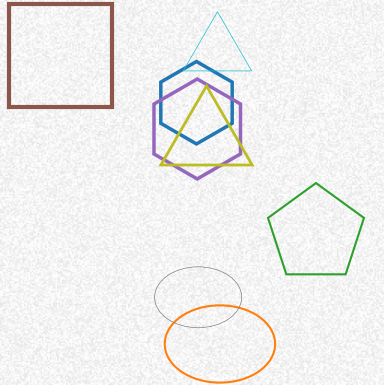[{"shape": "hexagon", "thickness": 2.5, "radius": 0.54, "center": [0.51, 0.733]}, {"shape": "oval", "thickness": 1.5, "radius": 0.72, "center": [0.571, 0.107]}, {"shape": "pentagon", "thickness": 1.5, "radius": 0.66, "center": [0.821, 0.394]}, {"shape": "hexagon", "thickness": 2.5, "radius": 0.65, "center": [0.512, 0.665]}, {"shape": "square", "thickness": 3, "radius": 0.66, "center": [0.157, 0.856]}, {"shape": "oval", "thickness": 0.5, "radius": 0.57, "center": [0.515, 0.228]}, {"shape": "triangle", "thickness": 2, "radius": 0.68, "center": [0.536, 0.64]}, {"shape": "triangle", "thickness": 0.5, "radius": 0.51, "center": [0.565, 0.867]}]